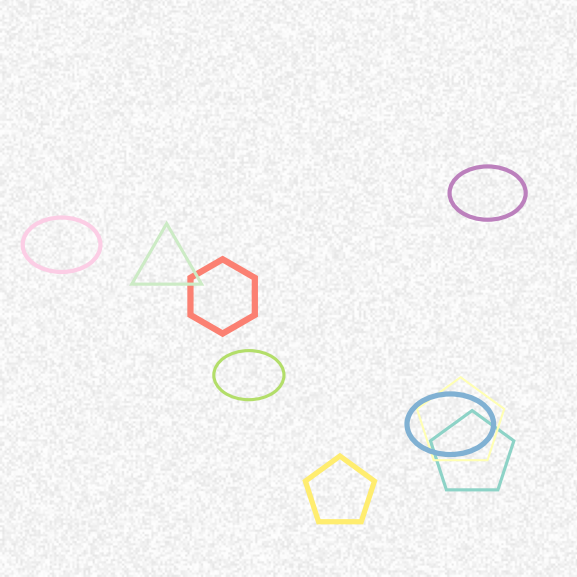[{"shape": "pentagon", "thickness": 1.5, "radius": 0.38, "center": [0.818, 0.212]}, {"shape": "pentagon", "thickness": 1, "radius": 0.4, "center": [0.798, 0.266]}, {"shape": "hexagon", "thickness": 3, "radius": 0.32, "center": [0.386, 0.486]}, {"shape": "oval", "thickness": 2.5, "radius": 0.37, "center": [0.78, 0.265]}, {"shape": "oval", "thickness": 1.5, "radius": 0.3, "center": [0.431, 0.35]}, {"shape": "oval", "thickness": 2, "radius": 0.34, "center": [0.107, 0.575]}, {"shape": "oval", "thickness": 2, "radius": 0.33, "center": [0.844, 0.665]}, {"shape": "triangle", "thickness": 1.5, "radius": 0.35, "center": [0.289, 0.542]}, {"shape": "pentagon", "thickness": 2.5, "radius": 0.31, "center": [0.589, 0.147]}]